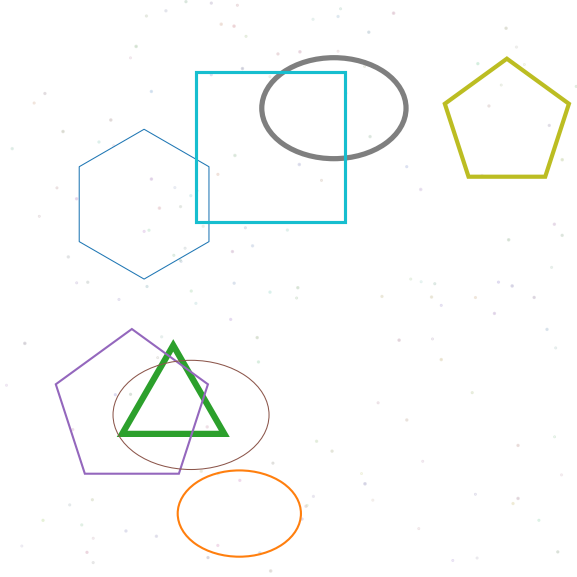[{"shape": "hexagon", "thickness": 0.5, "radius": 0.65, "center": [0.25, 0.646]}, {"shape": "oval", "thickness": 1, "radius": 0.53, "center": [0.414, 0.11]}, {"shape": "triangle", "thickness": 3, "radius": 0.51, "center": [0.3, 0.299]}, {"shape": "pentagon", "thickness": 1, "radius": 0.69, "center": [0.228, 0.291]}, {"shape": "oval", "thickness": 0.5, "radius": 0.68, "center": [0.331, 0.281]}, {"shape": "oval", "thickness": 2.5, "radius": 0.62, "center": [0.578, 0.812]}, {"shape": "pentagon", "thickness": 2, "radius": 0.56, "center": [0.878, 0.785]}, {"shape": "square", "thickness": 1.5, "radius": 0.65, "center": [0.468, 0.744]}]